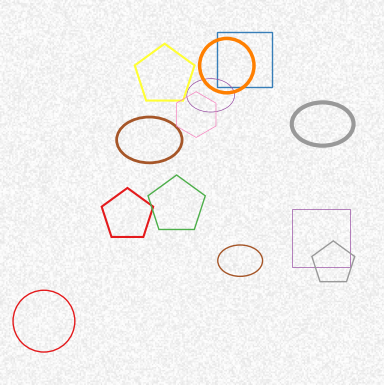[{"shape": "circle", "thickness": 1, "radius": 0.4, "center": [0.114, 0.166]}, {"shape": "pentagon", "thickness": 1.5, "radius": 0.35, "center": [0.331, 0.441]}, {"shape": "square", "thickness": 1, "radius": 0.36, "center": [0.635, 0.846]}, {"shape": "pentagon", "thickness": 1, "radius": 0.39, "center": [0.459, 0.467]}, {"shape": "square", "thickness": 0.5, "radius": 0.38, "center": [0.834, 0.381]}, {"shape": "oval", "thickness": 0.5, "radius": 0.31, "center": [0.547, 0.752]}, {"shape": "circle", "thickness": 2.5, "radius": 0.35, "center": [0.589, 0.83]}, {"shape": "pentagon", "thickness": 1.5, "radius": 0.41, "center": [0.428, 0.805]}, {"shape": "oval", "thickness": 1, "radius": 0.29, "center": [0.624, 0.323]}, {"shape": "oval", "thickness": 2, "radius": 0.42, "center": [0.388, 0.637]}, {"shape": "hexagon", "thickness": 0.5, "radius": 0.3, "center": [0.509, 0.702]}, {"shape": "oval", "thickness": 3, "radius": 0.4, "center": [0.838, 0.678]}, {"shape": "pentagon", "thickness": 1, "radius": 0.29, "center": [0.866, 0.316]}]